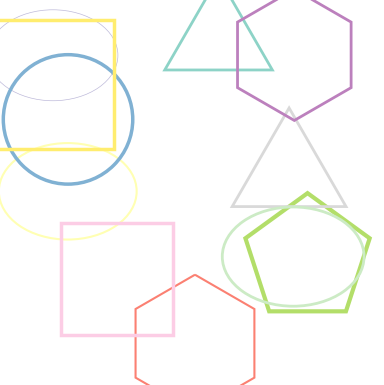[{"shape": "triangle", "thickness": 2, "radius": 0.81, "center": [0.568, 0.899]}, {"shape": "oval", "thickness": 1.5, "radius": 0.89, "center": [0.176, 0.503]}, {"shape": "oval", "thickness": 0.5, "radius": 0.84, "center": [0.137, 0.856]}, {"shape": "hexagon", "thickness": 1.5, "radius": 0.89, "center": [0.506, 0.108]}, {"shape": "circle", "thickness": 2.5, "radius": 0.84, "center": [0.177, 0.69]}, {"shape": "pentagon", "thickness": 3, "radius": 0.85, "center": [0.799, 0.329]}, {"shape": "square", "thickness": 2.5, "radius": 0.73, "center": [0.305, 0.275]}, {"shape": "triangle", "thickness": 2, "radius": 0.85, "center": [0.751, 0.549]}, {"shape": "hexagon", "thickness": 2, "radius": 0.85, "center": [0.764, 0.857]}, {"shape": "oval", "thickness": 2, "radius": 0.92, "center": [0.761, 0.334]}, {"shape": "square", "thickness": 2.5, "radius": 0.84, "center": [0.129, 0.781]}]